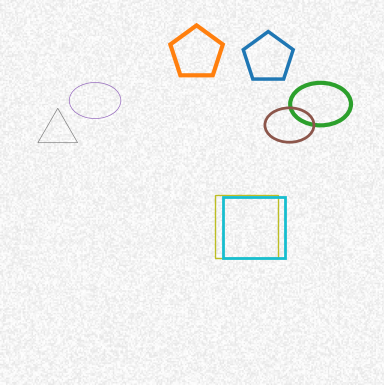[{"shape": "pentagon", "thickness": 2.5, "radius": 0.34, "center": [0.697, 0.85]}, {"shape": "pentagon", "thickness": 3, "radius": 0.36, "center": [0.511, 0.862]}, {"shape": "oval", "thickness": 3, "radius": 0.39, "center": [0.833, 0.73]}, {"shape": "oval", "thickness": 0.5, "radius": 0.33, "center": [0.247, 0.739]}, {"shape": "oval", "thickness": 2, "radius": 0.32, "center": [0.752, 0.675]}, {"shape": "triangle", "thickness": 0.5, "radius": 0.3, "center": [0.15, 0.659]}, {"shape": "square", "thickness": 1, "radius": 0.41, "center": [0.641, 0.411]}, {"shape": "square", "thickness": 2, "radius": 0.4, "center": [0.659, 0.41]}]